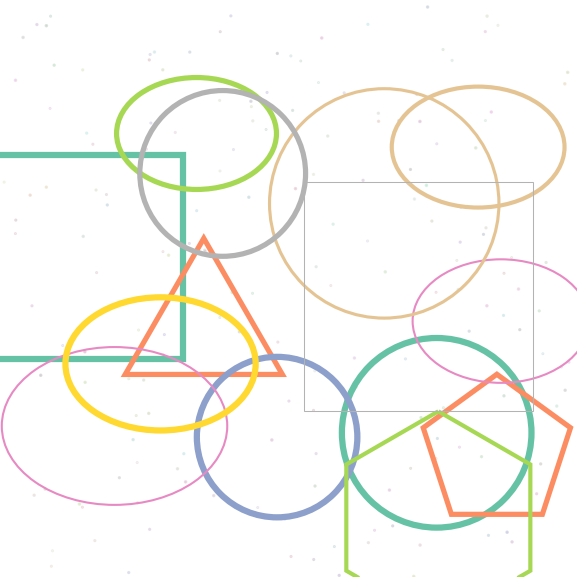[{"shape": "circle", "thickness": 3, "radius": 0.82, "center": [0.756, 0.25]}, {"shape": "square", "thickness": 3, "radius": 0.88, "center": [0.139, 0.553]}, {"shape": "pentagon", "thickness": 2.5, "radius": 0.67, "center": [0.86, 0.217]}, {"shape": "triangle", "thickness": 2.5, "radius": 0.79, "center": [0.353, 0.429]}, {"shape": "circle", "thickness": 3, "radius": 0.69, "center": [0.48, 0.242]}, {"shape": "oval", "thickness": 1, "radius": 0.98, "center": [0.198, 0.262]}, {"shape": "oval", "thickness": 1, "radius": 0.76, "center": [0.867, 0.443]}, {"shape": "oval", "thickness": 2.5, "radius": 0.69, "center": [0.34, 0.768]}, {"shape": "hexagon", "thickness": 2, "radius": 0.92, "center": [0.759, 0.103]}, {"shape": "oval", "thickness": 3, "radius": 0.82, "center": [0.278, 0.369]}, {"shape": "circle", "thickness": 1.5, "radius": 0.99, "center": [0.665, 0.647]}, {"shape": "oval", "thickness": 2, "radius": 0.75, "center": [0.828, 0.744]}, {"shape": "circle", "thickness": 2.5, "radius": 0.72, "center": [0.386, 0.699]}, {"shape": "square", "thickness": 0.5, "radius": 0.99, "center": [0.725, 0.486]}]